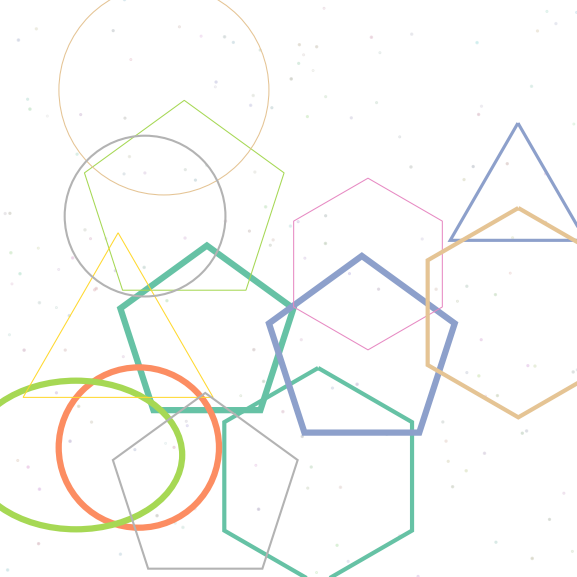[{"shape": "pentagon", "thickness": 3, "radius": 0.79, "center": [0.358, 0.416]}, {"shape": "hexagon", "thickness": 2, "radius": 0.94, "center": [0.551, 0.174]}, {"shape": "circle", "thickness": 3, "radius": 0.69, "center": [0.24, 0.224]}, {"shape": "triangle", "thickness": 1.5, "radius": 0.68, "center": [0.897, 0.651]}, {"shape": "pentagon", "thickness": 3, "radius": 0.85, "center": [0.627, 0.387]}, {"shape": "hexagon", "thickness": 0.5, "radius": 0.74, "center": [0.637, 0.542]}, {"shape": "pentagon", "thickness": 0.5, "radius": 0.91, "center": [0.319, 0.644]}, {"shape": "oval", "thickness": 3, "radius": 0.92, "center": [0.132, 0.211]}, {"shape": "triangle", "thickness": 0.5, "radius": 0.95, "center": [0.205, 0.406]}, {"shape": "circle", "thickness": 0.5, "radius": 0.91, "center": [0.284, 0.843]}, {"shape": "hexagon", "thickness": 2, "radius": 0.91, "center": [0.898, 0.458]}, {"shape": "circle", "thickness": 1, "radius": 0.7, "center": [0.251, 0.625]}, {"shape": "pentagon", "thickness": 1, "radius": 0.84, "center": [0.355, 0.151]}]